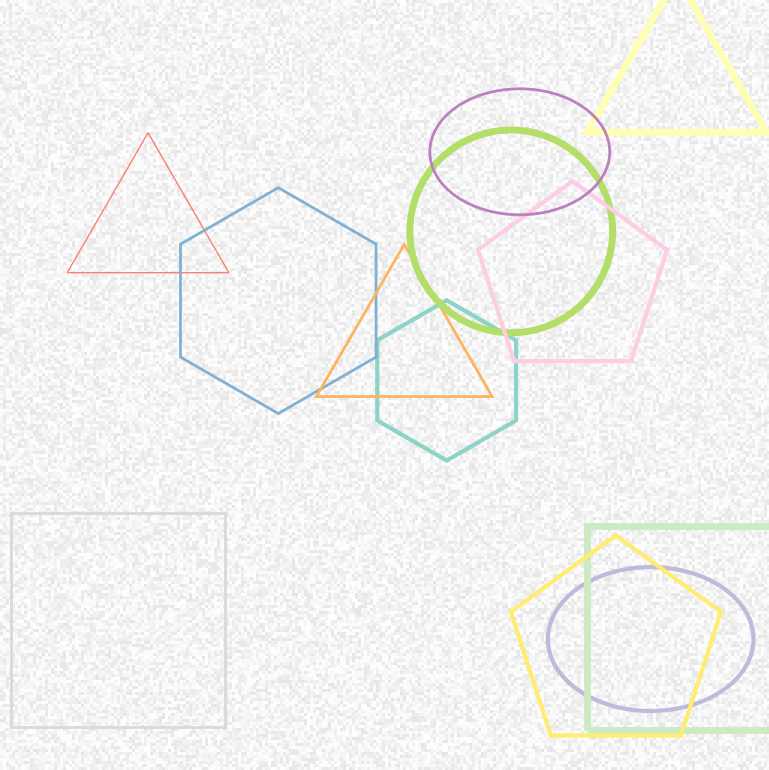[{"shape": "hexagon", "thickness": 1.5, "radius": 0.52, "center": [0.58, 0.506]}, {"shape": "triangle", "thickness": 2.5, "radius": 0.67, "center": [0.879, 0.895]}, {"shape": "oval", "thickness": 1.5, "radius": 0.67, "center": [0.845, 0.17]}, {"shape": "triangle", "thickness": 0.5, "radius": 0.61, "center": [0.192, 0.706]}, {"shape": "hexagon", "thickness": 1, "radius": 0.73, "center": [0.361, 0.61]}, {"shape": "triangle", "thickness": 1, "radius": 0.66, "center": [0.525, 0.551]}, {"shape": "circle", "thickness": 2.5, "radius": 0.66, "center": [0.664, 0.7]}, {"shape": "pentagon", "thickness": 1.5, "radius": 0.65, "center": [0.744, 0.636]}, {"shape": "square", "thickness": 1, "radius": 0.69, "center": [0.153, 0.195]}, {"shape": "oval", "thickness": 1, "radius": 0.58, "center": [0.675, 0.803]}, {"shape": "square", "thickness": 2.5, "radius": 0.66, "center": [0.895, 0.185]}, {"shape": "pentagon", "thickness": 1.5, "radius": 0.72, "center": [0.8, 0.161]}]